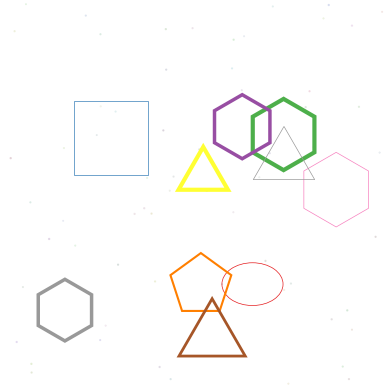[{"shape": "oval", "thickness": 0.5, "radius": 0.4, "center": [0.656, 0.262]}, {"shape": "square", "thickness": 0.5, "radius": 0.48, "center": [0.288, 0.642]}, {"shape": "hexagon", "thickness": 3, "radius": 0.46, "center": [0.737, 0.651]}, {"shape": "hexagon", "thickness": 2.5, "radius": 0.42, "center": [0.629, 0.671]}, {"shape": "pentagon", "thickness": 1.5, "radius": 0.42, "center": [0.522, 0.26]}, {"shape": "triangle", "thickness": 3, "radius": 0.37, "center": [0.528, 0.544]}, {"shape": "triangle", "thickness": 2, "radius": 0.5, "center": [0.551, 0.125]}, {"shape": "hexagon", "thickness": 0.5, "radius": 0.48, "center": [0.873, 0.507]}, {"shape": "hexagon", "thickness": 2.5, "radius": 0.4, "center": [0.169, 0.194]}, {"shape": "triangle", "thickness": 0.5, "radius": 0.46, "center": [0.738, 0.58]}]